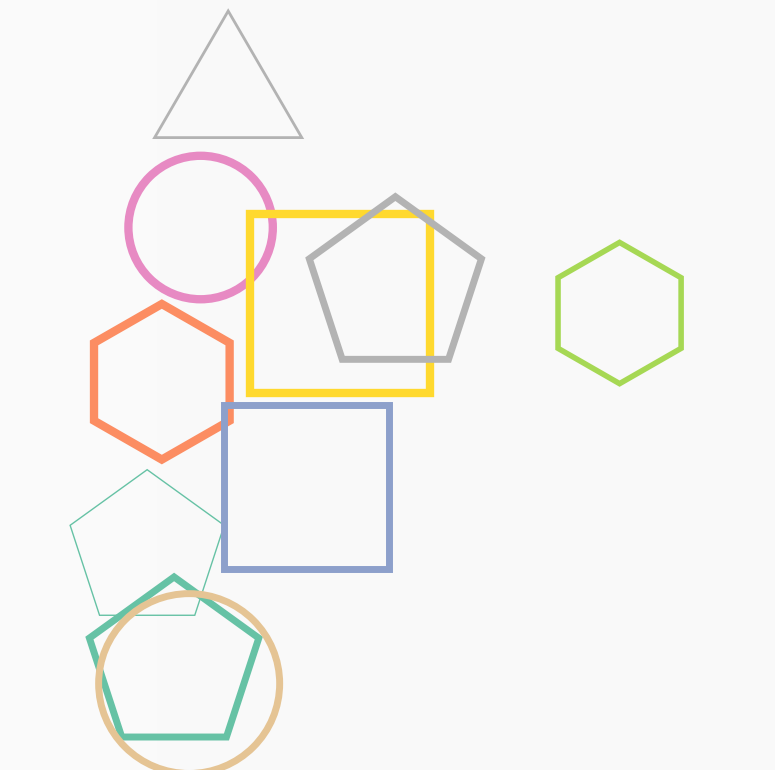[{"shape": "pentagon", "thickness": 0.5, "radius": 0.52, "center": [0.19, 0.285]}, {"shape": "pentagon", "thickness": 2.5, "radius": 0.57, "center": [0.225, 0.136]}, {"shape": "hexagon", "thickness": 3, "radius": 0.51, "center": [0.209, 0.504]}, {"shape": "square", "thickness": 2.5, "radius": 0.53, "center": [0.395, 0.368]}, {"shape": "circle", "thickness": 3, "radius": 0.47, "center": [0.259, 0.705]}, {"shape": "hexagon", "thickness": 2, "radius": 0.46, "center": [0.799, 0.593]}, {"shape": "square", "thickness": 3, "radius": 0.58, "center": [0.438, 0.606]}, {"shape": "circle", "thickness": 2.5, "radius": 0.58, "center": [0.244, 0.112]}, {"shape": "triangle", "thickness": 1, "radius": 0.55, "center": [0.294, 0.876]}, {"shape": "pentagon", "thickness": 2.5, "radius": 0.58, "center": [0.51, 0.628]}]